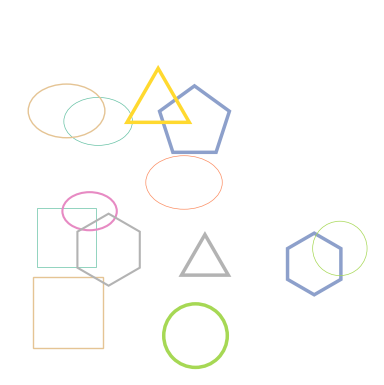[{"shape": "square", "thickness": 0.5, "radius": 0.39, "center": [0.172, 0.383]}, {"shape": "oval", "thickness": 0.5, "radius": 0.45, "center": [0.255, 0.685]}, {"shape": "oval", "thickness": 0.5, "radius": 0.5, "center": [0.478, 0.526]}, {"shape": "hexagon", "thickness": 2.5, "radius": 0.4, "center": [0.816, 0.314]}, {"shape": "pentagon", "thickness": 2.5, "radius": 0.48, "center": [0.505, 0.682]}, {"shape": "oval", "thickness": 1.5, "radius": 0.35, "center": [0.233, 0.451]}, {"shape": "circle", "thickness": 2.5, "radius": 0.41, "center": [0.508, 0.128]}, {"shape": "circle", "thickness": 0.5, "radius": 0.35, "center": [0.883, 0.355]}, {"shape": "triangle", "thickness": 2.5, "radius": 0.47, "center": [0.411, 0.729]}, {"shape": "square", "thickness": 1, "radius": 0.46, "center": [0.177, 0.189]}, {"shape": "oval", "thickness": 1, "radius": 0.5, "center": [0.173, 0.712]}, {"shape": "triangle", "thickness": 2.5, "radius": 0.35, "center": [0.532, 0.321]}, {"shape": "hexagon", "thickness": 1.5, "radius": 0.47, "center": [0.282, 0.351]}]